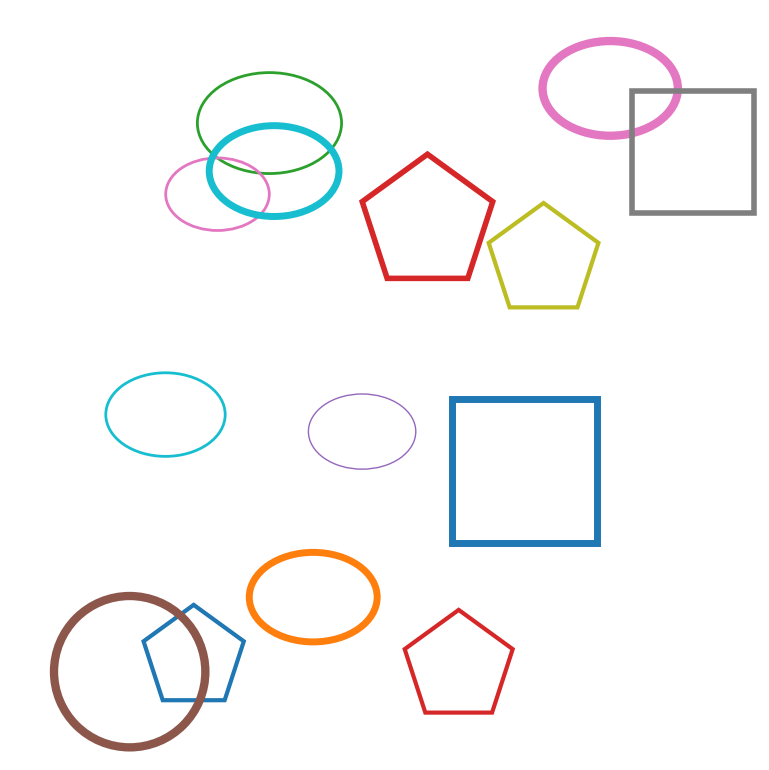[{"shape": "pentagon", "thickness": 1.5, "radius": 0.34, "center": [0.252, 0.146]}, {"shape": "square", "thickness": 2.5, "radius": 0.47, "center": [0.681, 0.388]}, {"shape": "oval", "thickness": 2.5, "radius": 0.42, "center": [0.407, 0.224]}, {"shape": "oval", "thickness": 1, "radius": 0.47, "center": [0.35, 0.84]}, {"shape": "pentagon", "thickness": 2, "radius": 0.45, "center": [0.555, 0.711]}, {"shape": "pentagon", "thickness": 1.5, "radius": 0.37, "center": [0.596, 0.134]}, {"shape": "oval", "thickness": 0.5, "radius": 0.35, "center": [0.47, 0.44]}, {"shape": "circle", "thickness": 3, "radius": 0.49, "center": [0.168, 0.128]}, {"shape": "oval", "thickness": 3, "radius": 0.44, "center": [0.792, 0.885]}, {"shape": "oval", "thickness": 1, "radius": 0.34, "center": [0.282, 0.748]}, {"shape": "square", "thickness": 2, "radius": 0.4, "center": [0.899, 0.802]}, {"shape": "pentagon", "thickness": 1.5, "radius": 0.37, "center": [0.706, 0.661]}, {"shape": "oval", "thickness": 1, "radius": 0.39, "center": [0.215, 0.462]}, {"shape": "oval", "thickness": 2.5, "radius": 0.42, "center": [0.356, 0.778]}]